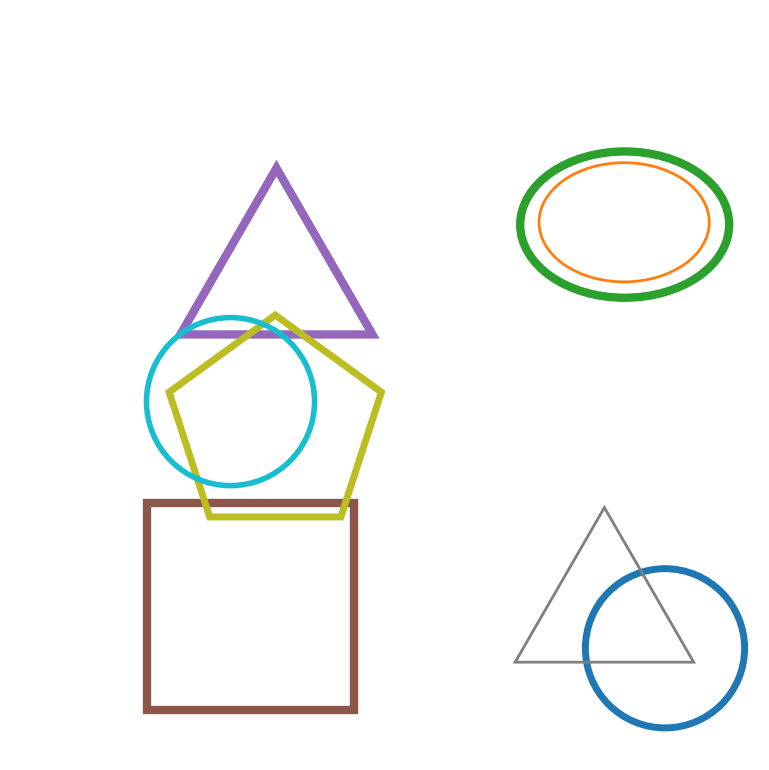[{"shape": "circle", "thickness": 2.5, "radius": 0.52, "center": [0.864, 0.158]}, {"shape": "oval", "thickness": 1, "radius": 0.55, "center": [0.811, 0.711]}, {"shape": "oval", "thickness": 3, "radius": 0.68, "center": [0.811, 0.708]}, {"shape": "triangle", "thickness": 3, "radius": 0.72, "center": [0.359, 0.638]}, {"shape": "square", "thickness": 3, "radius": 0.67, "center": [0.325, 0.212]}, {"shape": "triangle", "thickness": 1, "radius": 0.67, "center": [0.785, 0.207]}, {"shape": "pentagon", "thickness": 2.5, "radius": 0.72, "center": [0.357, 0.446]}, {"shape": "circle", "thickness": 2, "radius": 0.55, "center": [0.299, 0.478]}]